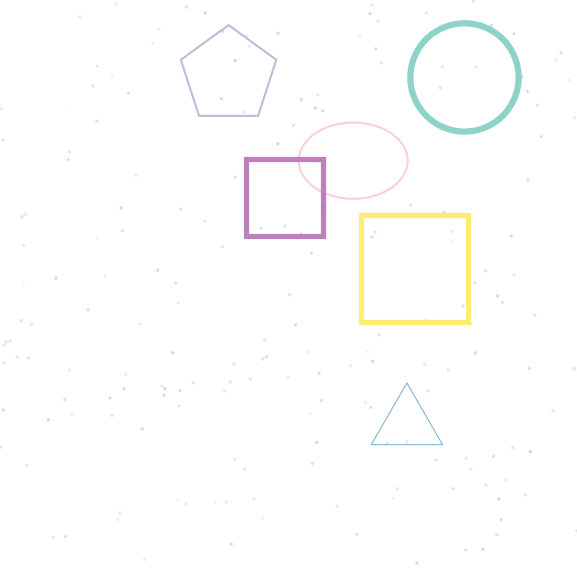[{"shape": "circle", "thickness": 3, "radius": 0.47, "center": [0.804, 0.865]}, {"shape": "pentagon", "thickness": 1, "radius": 0.43, "center": [0.396, 0.869]}, {"shape": "triangle", "thickness": 0.5, "radius": 0.36, "center": [0.705, 0.265]}, {"shape": "oval", "thickness": 1, "radius": 0.47, "center": [0.612, 0.721]}, {"shape": "square", "thickness": 2.5, "radius": 0.34, "center": [0.492, 0.657]}, {"shape": "square", "thickness": 2.5, "radius": 0.46, "center": [0.717, 0.534]}]